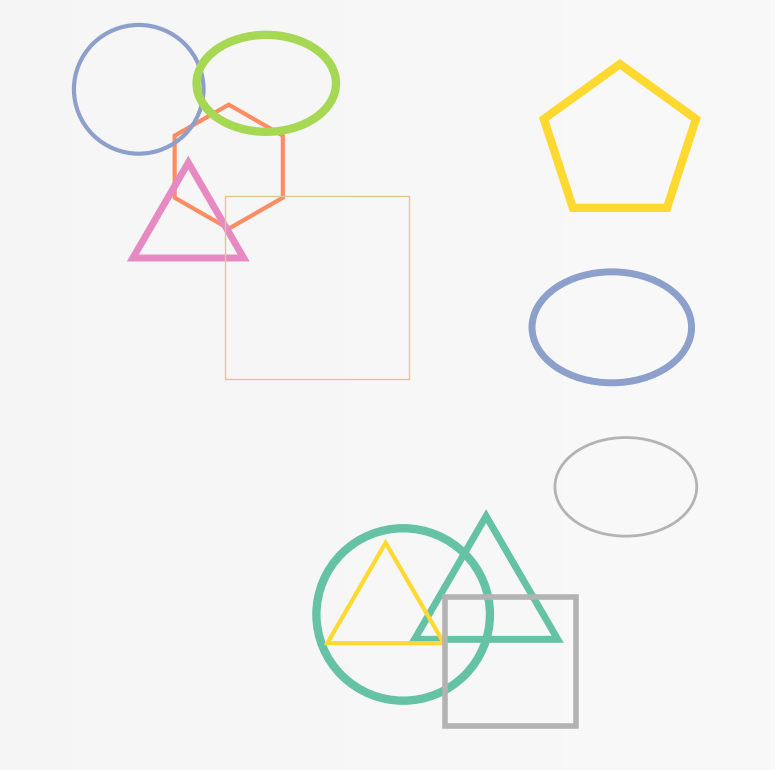[{"shape": "triangle", "thickness": 2.5, "radius": 0.53, "center": [0.627, 0.223]}, {"shape": "circle", "thickness": 3, "radius": 0.56, "center": [0.52, 0.202]}, {"shape": "hexagon", "thickness": 1.5, "radius": 0.4, "center": [0.295, 0.784]}, {"shape": "circle", "thickness": 1.5, "radius": 0.42, "center": [0.179, 0.884]}, {"shape": "oval", "thickness": 2.5, "radius": 0.51, "center": [0.789, 0.575]}, {"shape": "triangle", "thickness": 2.5, "radius": 0.41, "center": [0.243, 0.706]}, {"shape": "oval", "thickness": 3, "radius": 0.45, "center": [0.344, 0.892]}, {"shape": "triangle", "thickness": 1.5, "radius": 0.43, "center": [0.498, 0.208]}, {"shape": "pentagon", "thickness": 3, "radius": 0.52, "center": [0.8, 0.814]}, {"shape": "square", "thickness": 0.5, "radius": 0.59, "center": [0.409, 0.627]}, {"shape": "oval", "thickness": 1, "radius": 0.46, "center": [0.808, 0.368]}, {"shape": "square", "thickness": 2, "radius": 0.42, "center": [0.659, 0.141]}]